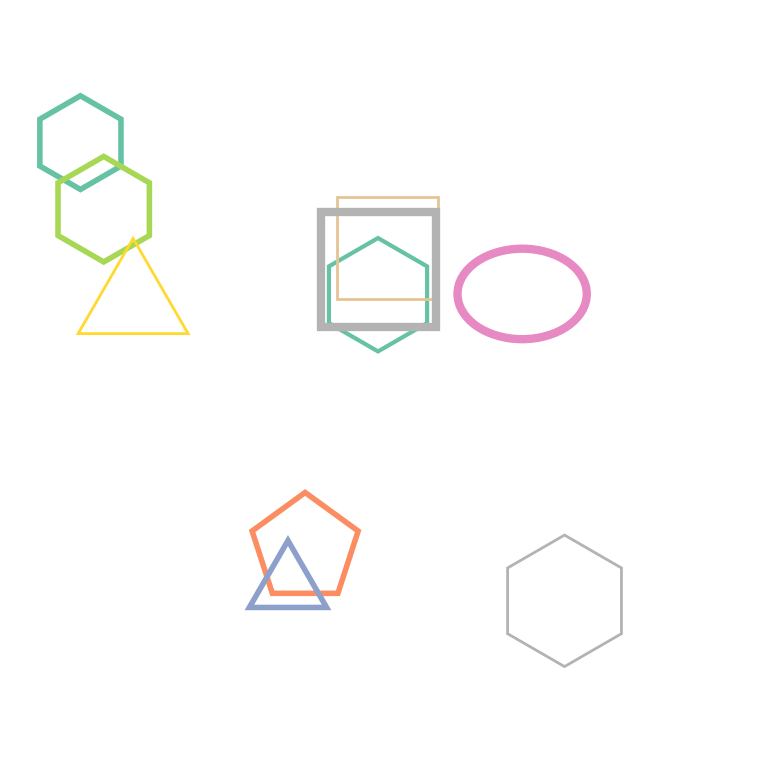[{"shape": "hexagon", "thickness": 1.5, "radius": 0.37, "center": [0.491, 0.617]}, {"shape": "hexagon", "thickness": 2, "radius": 0.3, "center": [0.104, 0.815]}, {"shape": "pentagon", "thickness": 2, "radius": 0.36, "center": [0.396, 0.288]}, {"shape": "triangle", "thickness": 2, "radius": 0.29, "center": [0.374, 0.24]}, {"shape": "oval", "thickness": 3, "radius": 0.42, "center": [0.678, 0.618]}, {"shape": "hexagon", "thickness": 2, "radius": 0.34, "center": [0.135, 0.728]}, {"shape": "triangle", "thickness": 1, "radius": 0.41, "center": [0.173, 0.608]}, {"shape": "square", "thickness": 1, "radius": 0.33, "center": [0.503, 0.678]}, {"shape": "hexagon", "thickness": 1, "radius": 0.43, "center": [0.733, 0.22]}, {"shape": "square", "thickness": 3, "radius": 0.38, "center": [0.492, 0.65]}]